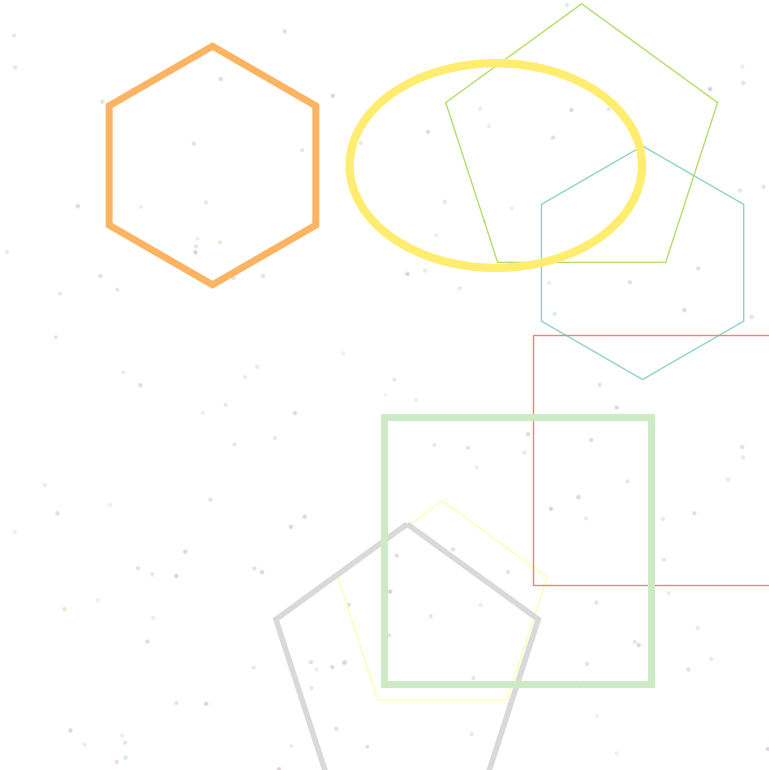[{"shape": "hexagon", "thickness": 0.5, "radius": 0.76, "center": [0.835, 0.659]}, {"shape": "pentagon", "thickness": 0.5, "radius": 0.72, "center": [0.575, 0.206]}, {"shape": "square", "thickness": 0.5, "radius": 0.81, "center": [0.855, 0.403]}, {"shape": "hexagon", "thickness": 2.5, "radius": 0.77, "center": [0.276, 0.785]}, {"shape": "pentagon", "thickness": 0.5, "radius": 0.93, "center": [0.755, 0.809]}, {"shape": "pentagon", "thickness": 2, "radius": 0.9, "center": [0.529, 0.14]}, {"shape": "square", "thickness": 2.5, "radius": 0.87, "center": [0.672, 0.285]}, {"shape": "oval", "thickness": 3, "radius": 0.95, "center": [0.644, 0.785]}]